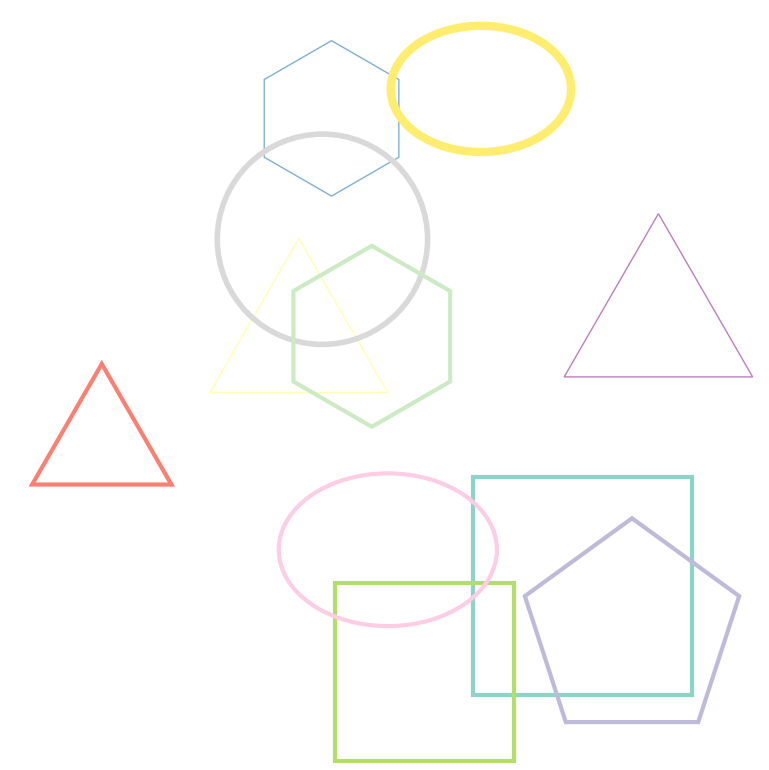[{"shape": "square", "thickness": 1.5, "radius": 0.71, "center": [0.757, 0.239]}, {"shape": "triangle", "thickness": 0.5, "radius": 0.67, "center": [0.388, 0.557]}, {"shape": "pentagon", "thickness": 1.5, "radius": 0.73, "center": [0.821, 0.181]}, {"shape": "triangle", "thickness": 1.5, "radius": 0.52, "center": [0.132, 0.423]}, {"shape": "hexagon", "thickness": 0.5, "radius": 0.5, "center": [0.431, 0.846]}, {"shape": "square", "thickness": 1.5, "radius": 0.58, "center": [0.551, 0.127]}, {"shape": "oval", "thickness": 1.5, "radius": 0.71, "center": [0.504, 0.286]}, {"shape": "circle", "thickness": 2, "radius": 0.68, "center": [0.419, 0.689]}, {"shape": "triangle", "thickness": 0.5, "radius": 0.71, "center": [0.855, 0.581]}, {"shape": "hexagon", "thickness": 1.5, "radius": 0.59, "center": [0.483, 0.563]}, {"shape": "oval", "thickness": 3, "radius": 0.59, "center": [0.625, 0.885]}]